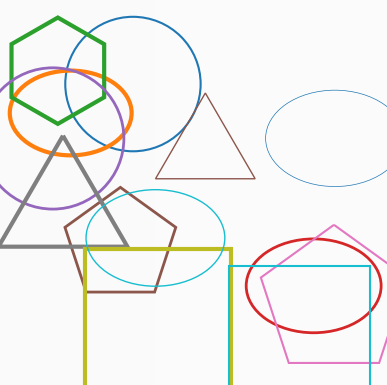[{"shape": "oval", "thickness": 0.5, "radius": 0.89, "center": [0.864, 0.641]}, {"shape": "circle", "thickness": 1.5, "radius": 0.87, "center": [0.343, 0.782]}, {"shape": "oval", "thickness": 3, "radius": 0.79, "center": [0.182, 0.707]}, {"shape": "hexagon", "thickness": 3, "radius": 0.69, "center": [0.149, 0.816]}, {"shape": "oval", "thickness": 2, "radius": 0.87, "center": [0.809, 0.258]}, {"shape": "circle", "thickness": 2, "radius": 0.92, "center": [0.136, 0.64]}, {"shape": "pentagon", "thickness": 2, "radius": 0.75, "center": [0.311, 0.363]}, {"shape": "triangle", "thickness": 1, "radius": 0.74, "center": [0.53, 0.61]}, {"shape": "pentagon", "thickness": 1.5, "radius": 0.99, "center": [0.862, 0.218]}, {"shape": "triangle", "thickness": 3, "radius": 0.96, "center": [0.162, 0.455]}, {"shape": "square", "thickness": 3, "radius": 0.94, "center": [0.408, 0.165]}, {"shape": "oval", "thickness": 1, "radius": 0.9, "center": [0.401, 0.382]}, {"shape": "square", "thickness": 1.5, "radius": 0.91, "center": [0.773, 0.127]}]